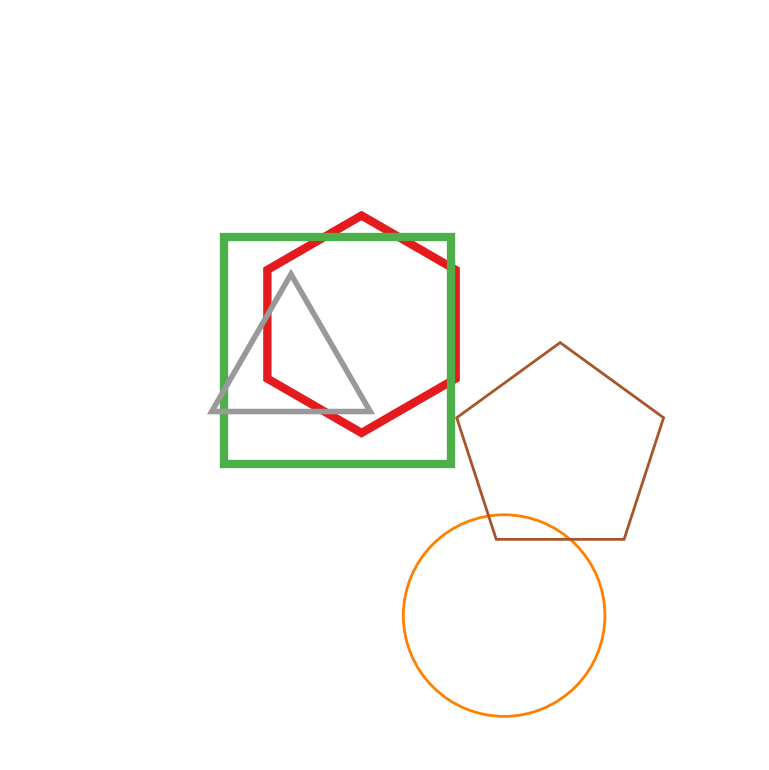[{"shape": "hexagon", "thickness": 3, "radius": 0.71, "center": [0.47, 0.579]}, {"shape": "square", "thickness": 3, "radius": 0.74, "center": [0.438, 0.545]}, {"shape": "circle", "thickness": 1, "radius": 0.65, "center": [0.655, 0.201]}, {"shape": "pentagon", "thickness": 1, "radius": 0.71, "center": [0.727, 0.414]}, {"shape": "triangle", "thickness": 2, "radius": 0.59, "center": [0.378, 0.525]}]